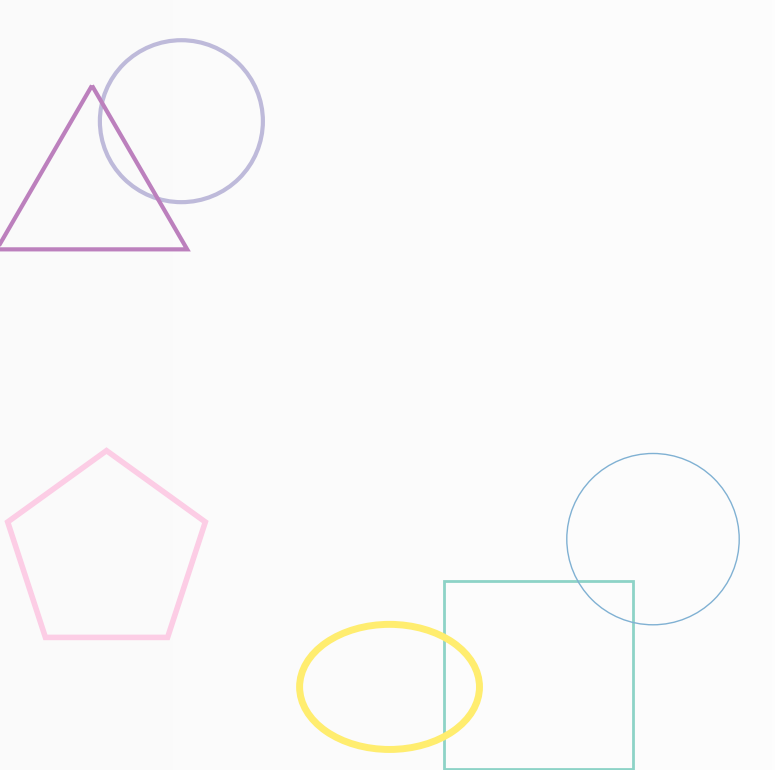[{"shape": "square", "thickness": 1, "radius": 0.61, "center": [0.695, 0.123]}, {"shape": "circle", "thickness": 1.5, "radius": 0.53, "center": [0.234, 0.843]}, {"shape": "circle", "thickness": 0.5, "radius": 0.56, "center": [0.843, 0.3]}, {"shape": "pentagon", "thickness": 2, "radius": 0.67, "center": [0.137, 0.281]}, {"shape": "triangle", "thickness": 1.5, "radius": 0.71, "center": [0.119, 0.747]}, {"shape": "oval", "thickness": 2.5, "radius": 0.58, "center": [0.503, 0.108]}]